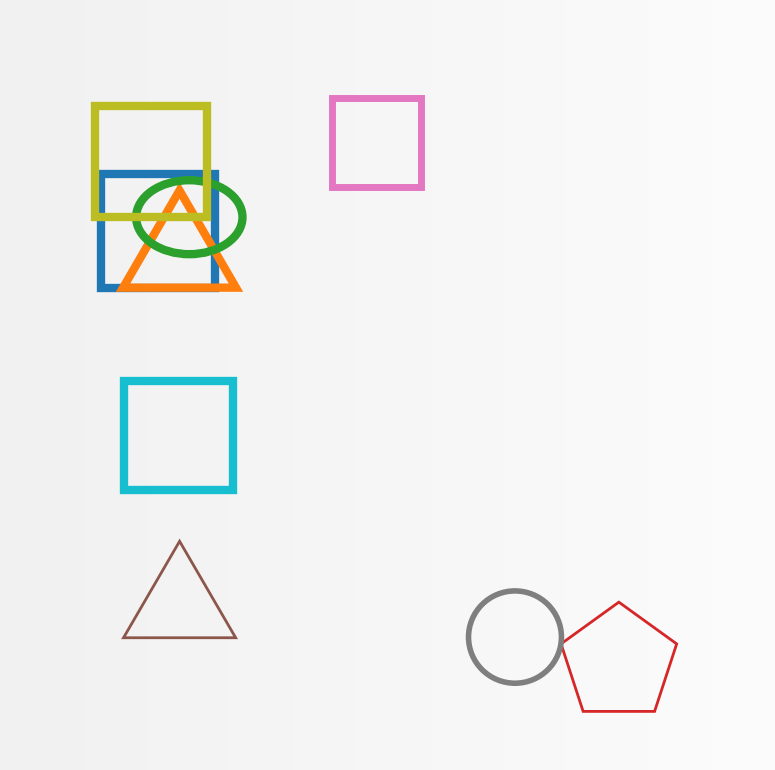[{"shape": "square", "thickness": 3, "radius": 0.37, "center": [0.204, 0.7]}, {"shape": "triangle", "thickness": 3, "radius": 0.42, "center": [0.232, 0.668]}, {"shape": "oval", "thickness": 3, "radius": 0.34, "center": [0.244, 0.718]}, {"shape": "pentagon", "thickness": 1, "radius": 0.39, "center": [0.799, 0.14]}, {"shape": "triangle", "thickness": 1, "radius": 0.42, "center": [0.232, 0.214]}, {"shape": "square", "thickness": 2.5, "radius": 0.29, "center": [0.486, 0.815]}, {"shape": "circle", "thickness": 2, "radius": 0.3, "center": [0.664, 0.173]}, {"shape": "square", "thickness": 3, "radius": 0.36, "center": [0.195, 0.79]}, {"shape": "square", "thickness": 3, "radius": 0.35, "center": [0.231, 0.434]}]